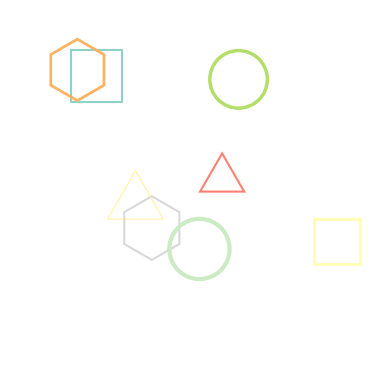[{"shape": "square", "thickness": 1.5, "radius": 0.34, "center": [0.251, 0.803]}, {"shape": "square", "thickness": 2, "radius": 0.3, "center": [0.875, 0.373]}, {"shape": "triangle", "thickness": 1.5, "radius": 0.33, "center": [0.577, 0.535]}, {"shape": "hexagon", "thickness": 2, "radius": 0.4, "center": [0.201, 0.818]}, {"shape": "circle", "thickness": 2.5, "radius": 0.37, "center": [0.62, 0.794]}, {"shape": "hexagon", "thickness": 1.5, "radius": 0.41, "center": [0.394, 0.408]}, {"shape": "circle", "thickness": 3, "radius": 0.39, "center": [0.518, 0.353]}, {"shape": "triangle", "thickness": 0.5, "radius": 0.42, "center": [0.352, 0.473]}]